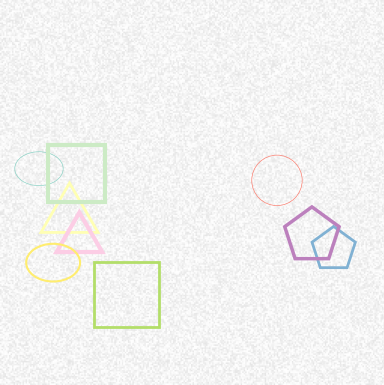[{"shape": "oval", "thickness": 0.5, "radius": 0.31, "center": [0.101, 0.562]}, {"shape": "triangle", "thickness": 2, "radius": 0.43, "center": [0.181, 0.439]}, {"shape": "circle", "thickness": 0.5, "radius": 0.33, "center": [0.719, 0.532]}, {"shape": "pentagon", "thickness": 2, "radius": 0.3, "center": [0.867, 0.353]}, {"shape": "square", "thickness": 2, "radius": 0.42, "center": [0.328, 0.235]}, {"shape": "triangle", "thickness": 3, "radius": 0.34, "center": [0.206, 0.38]}, {"shape": "pentagon", "thickness": 2.5, "radius": 0.37, "center": [0.81, 0.388]}, {"shape": "square", "thickness": 3, "radius": 0.37, "center": [0.199, 0.549]}, {"shape": "oval", "thickness": 1.5, "radius": 0.35, "center": [0.138, 0.318]}]